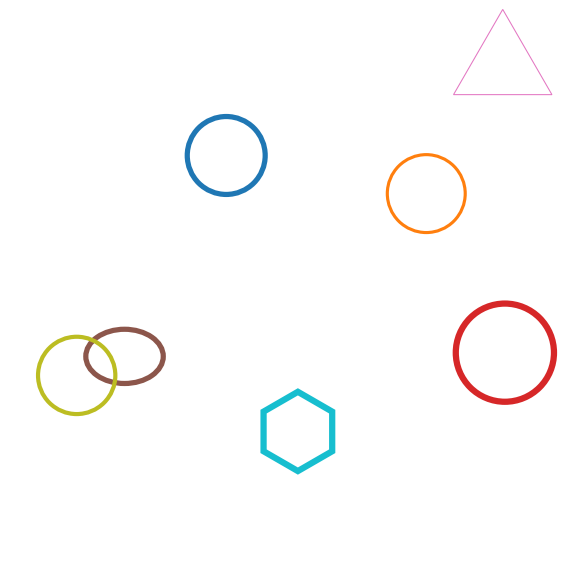[{"shape": "circle", "thickness": 2.5, "radius": 0.34, "center": [0.392, 0.73]}, {"shape": "circle", "thickness": 1.5, "radius": 0.34, "center": [0.738, 0.664]}, {"shape": "circle", "thickness": 3, "radius": 0.43, "center": [0.874, 0.388]}, {"shape": "oval", "thickness": 2.5, "radius": 0.34, "center": [0.216, 0.382]}, {"shape": "triangle", "thickness": 0.5, "radius": 0.49, "center": [0.871, 0.884]}, {"shape": "circle", "thickness": 2, "radius": 0.33, "center": [0.133, 0.349]}, {"shape": "hexagon", "thickness": 3, "radius": 0.34, "center": [0.516, 0.252]}]